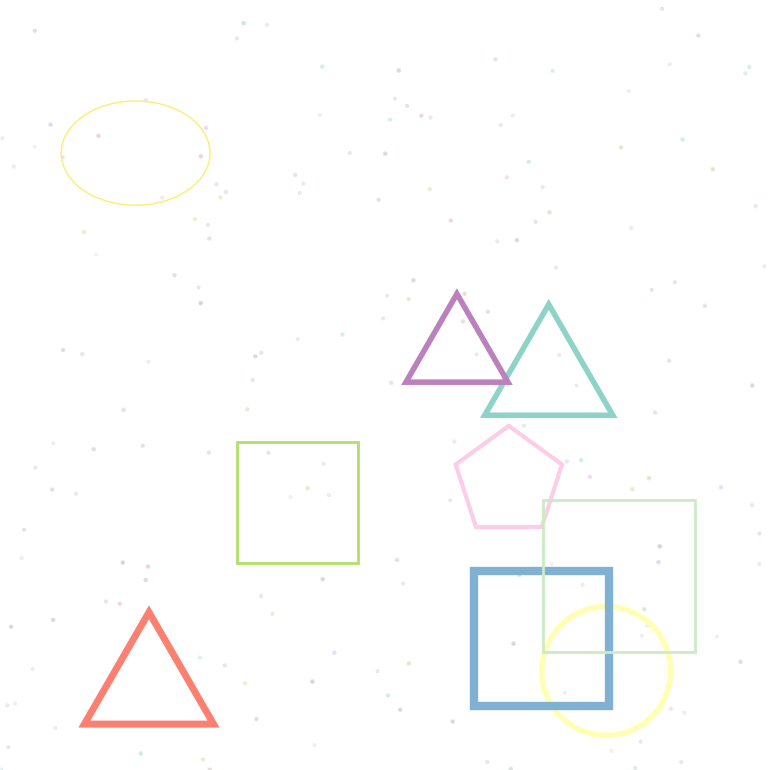[{"shape": "triangle", "thickness": 2, "radius": 0.48, "center": [0.713, 0.509]}, {"shape": "circle", "thickness": 2, "radius": 0.42, "center": [0.787, 0.129]}, {"shape": "triangle", "thickness": 2.5, "radius": 0.48, "center": [0.193, 0.108]}, {"shape": "square", "thickness": 3, "radius": 0.44, "center": [0.704, 0.17]}, {"shape": "square", "thickness": 1, "radius": 0.39, "center": [0.386, 0.348]}, {"shape": "pentagon", "thickness": 1.5, "radius": 0.36, "center": [0.661, 0.374]}, {"shape": "triangle", "thickness": 2, "radius": 0.38, "center": [0.593, 0.542]}, {"shape": "square", "thickness": 1, "radius": 0.49, "center": [0.804, 0.252]}, {"shape": "oval", "thickness": 0.5, "radius": 0.48, "center": [0.176, 0.801]}]